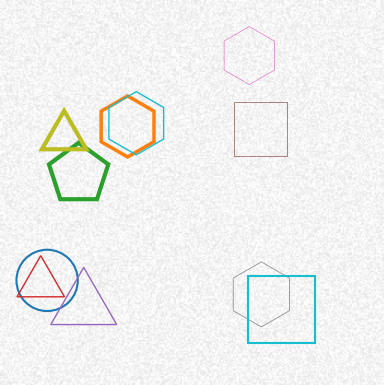[{"shape": "circle", "thickness": 1.5, "radius": 0.4, "center": [0.122, 0.272]}, {"shape": "hexagon", "thickness": 2.5, "radius": 0.4, "center": [0.331, 0.672]}, {"shape": "pentagon", "thickness": 3, "radius": 0.4, "center": [0.204, 0.548]}, {"shape": "triangle", "thickness": 1, "radius": 0.36, "center": [0.106, 0.265]}, {"shape": "triangle", "thickness": 1, "radius": 0.49, "center": [0.217, 0.206]}, {"shape": "square", "thickness": 0.5, "radius": 0.35, "center": [0.677, 0.665]}, {"shape": "hexagon", "thickness": 0.5, "radius": 0.38, "center": [0.647, 0.856]}, {"shape": "hexagon", "thickness": 0.5, "radius": 0.42, "center": [0.679, 0.235]}, {"shape": "triangle", "thickness": 3, "radius": 0.33, "center": [0.167, 0.646]}, {"shape": "square", "thickness": 1.5, "radius": 0.44, "center": [0.732, 0.195]}, {"shape": "hexagon", "thickness": 1, "radius": 0.41, "center": [0.354, 0.68]}]